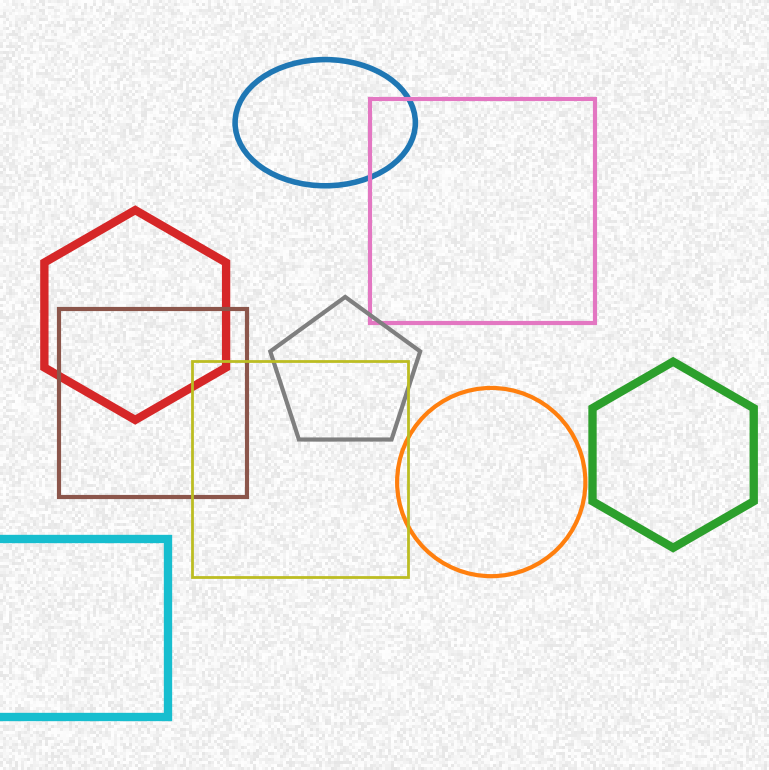[{"shape": "oval", "thickness": 2, "radius": 0.59, "center": [0.422, 0.841]}, {"shape": "circle", "thickness": 1.5, "radius": 0.61, "center": [0.638, 0.374]}, {"shape": "hexagon", "thickness": 3, "radius": 0.6, "center": [0.874, 0.409]}, {"shape": "hexagon", "thickness": 3, "radius": 0.68, "center": [0.176, 0.591]}, {"shape": "square", "thickness": 1.5, "radius": 0.61, "center": [0.199, 0.476]}, {"shape": "square", "thickness": 1.5, "radius": 0.73, "center": [0.627, 0.726]}, {"shape": "pentagon", "thickness": 1.5, "radius": 0.51, "center": [0.448, 0.512]}, {"shape": "square", "thickness": 1, "radius": 0.7, "center": [0.389, 0.391]}, {"shape": "square", "thickness": 3, "radius": 0.58, "center": [0.103, 0.185]}]